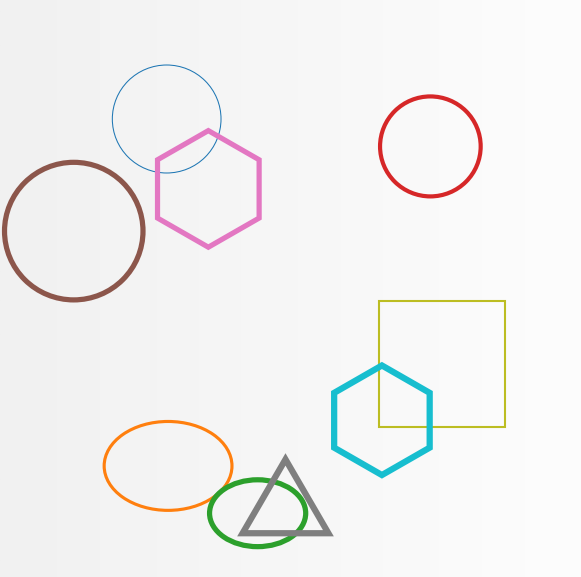[{"shape": "circle", "thickness": 0.5, "radius": 0.47, "center": [0.287, 0.793]}, {"shape": "oval", "thickness": 1.5, "radius": 0.55, "center": [0.289, 0.192]}, {"shape": "oval", "thickness": 2.5, "radius": 0.41, "center": [0.443, 0.11]}, {"shape": "circle", "thickness": 2, "radius": 0.43, "center": [0.74, 0.746]}, {"shape": "circle", "thickness": 2.5, "radius": 0.6, "center": [0.127, 0.599]}, {"shape": "hexagon", "thickness": 2.5, "radius": 0.5, "center": [0.358, 0.672]}, {"shape": "triangle", "thickness": 3, "radius": 0.43, "center": [0.491, 0.118]}, {"shape": "square", "thickness": 1, "radius": 0.54, "center": [0.761, 0.37]}, {"shape": "hexagon", "thickness": 3, "radius": 0.47, "center": [0.657, 0.271]}]